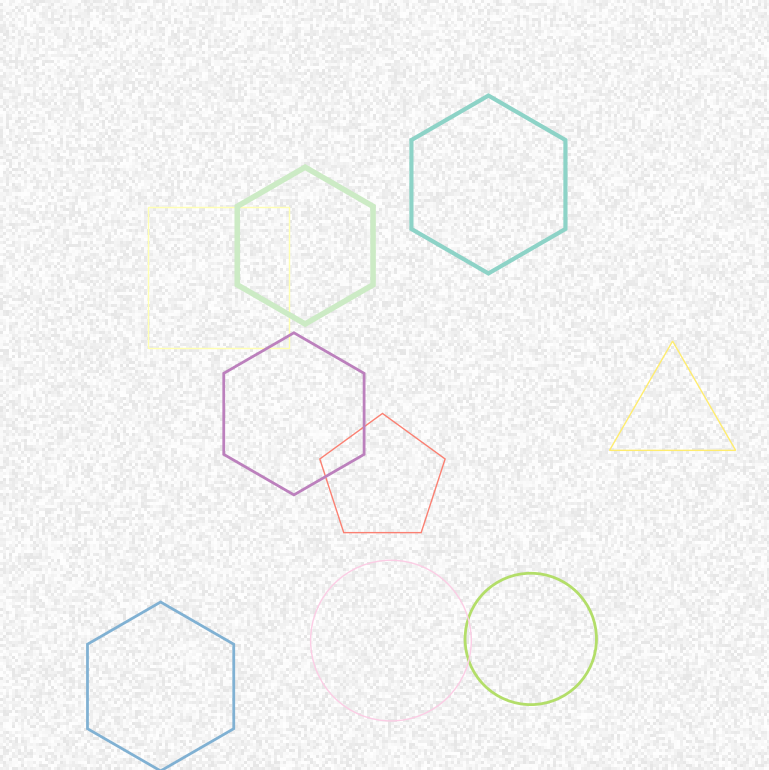[{"shape": "hexagon", "thickness": 1.5, "radius": 0.58, "center": [0.634, 0.76]}, {"shape": "square", "thickness": 0.5, "radius": 0.46, "center": [0.284, 0.64]}, {"shape": "pentagon", "thickness": 0.5, "radius": 0.43, "center": [0.497, 0.377]}, {"shape": "hexagon", "thickness": 1, "radius": 0.55, "center": [0.209, 0.108]}, {"shape": "circle", "thickness": 1, "radius": 0.43, "center": [0.689, 0.17]}, {"shape": "circle", "thickness": 0.5, "radius": 0.52, "center": [0.508, 0.168]}, {"shape": "hexagon", "thickness": 1, "radius": 0.53, "center": [0.382, 0.463]}, {"shape": "hexagon", "thickness": 2, "radius": 0.51, "center": [0.396, 0.681]}, {"shape": "triangle", "thickness": 0.5, "radius": 0.47, "center": [0.874, 0.462]}]